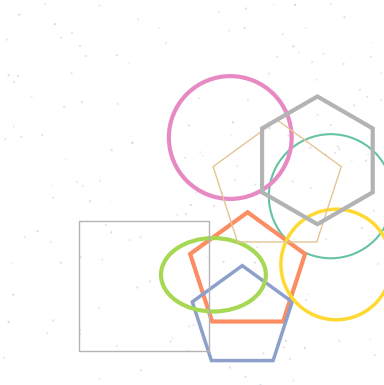[{"shape": "circle", "thickness": 1.5, "radius": 0.81, "center": [0.859, 0.49]}, {"shape": "pentagon", "thickness": 3, "radius": 0.78, "center": [0.643, 0.292]}, {"shape": "pentagon", "thickness": 2.5, "radius": 0.68, "center": [0.629, 0.174]}, {"shape": "circle", "thickness": 3, "radius": 0.8, "center": [0.598, 0.643]}, {"shape": "oval", "thickness": 3, "radius": 0.68, "center": [0.554, 0.286]}, {"shape": "circle", "thickness": 2.5, "radius": 0.72, "center": [0.873, 0.313]}, {"shape": "pentagon", "thickness": 1, "radius": 0.88, "center": [0.72, 0.513]}, {"shape": "square", "thickness": 1, "radius": 0.84, "center": [0.375, 0.258]}, {"shape": "hexagon", "thickness": 3, "radius": 0.83, "center": [0.824, 0.584]}]